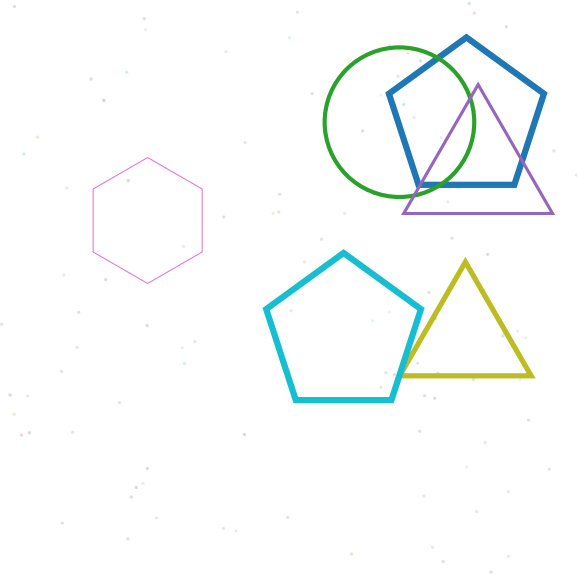[{"shape": "pentagon", "thickness": 3, "radius": 0.71, "center": [0.808, 0.793]}, {"shape": "circle", "thickness": 2, "radius": 0.65, "center": [0.692, 0.788]}, {"shape": "triangle", "thickness": 1.5, "radius": 0.74, "center": [0.828, 0.704]}, {"shape": "hexagon", "thickness": 0.5, "radius": 0.55, "center": [0.256, 0.617]}, {"shape": "triangle", "thickness": 2.5, "radius": 0.66, "center": [0.806, 0.414]}, {"shape": "pentagon", "thickness": 3, "radius": 0.7, "center": [0.595, 0.42]}]